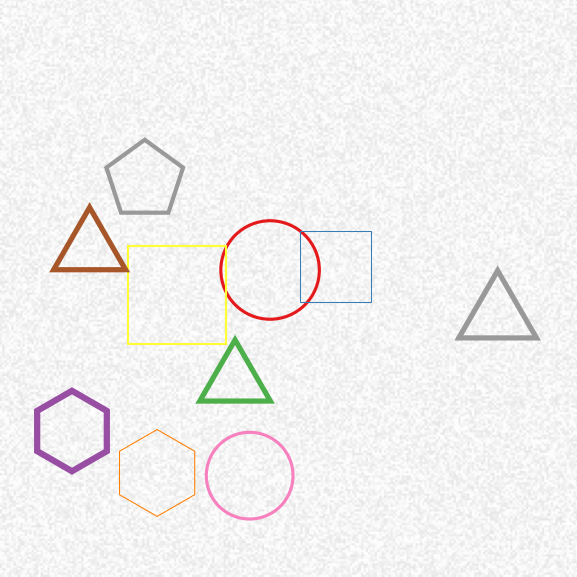[{"shape": "circle", "thickness": 1.5, "radius": 0.43, "center": [0.468, 0.532]}, {"shape": "square", "thickness": 0.5, "radius": 0.31, "center": [0.581, 0.537]}, {"shape": "triangle", "thickness": 2.5, "radius": 0.35, "center": [0.407, 0.34]}, {"shape": "hexagon", "thickness": 3, "radius": 0.35, "center": [0.125, 0.253]}, {"shape": "hexagon", "thickness": 0.5, "radius": 0.38, "center": [0.272, 0.18]}, {"shape": "square", "thickness": 1, "radius": 0.42, "center": [0.306, 0.489]}, {"shape": "triangle", "thickness": 2.5, "radius": 0.36, "center": [0.155, 0.568]}, {"shape": "circle", "thickness": 1.5, "radius": 0.38, "center": [0.432, 0.175]}, {"shape": "triangle", "thickness": 2.5, "radius": 0.39, "center": [0.862, 0.453]}, {"shape": "pentagon", "thickness": 2, "radius": 0.35, "center": [0.251, 0.687]}]